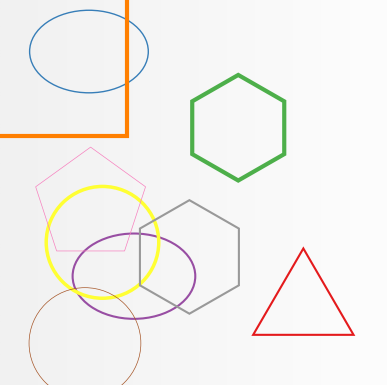[{"shape": "triangle", "thickness": 1.5, "radius": 0.75, "center": [0.783, 0.205]}, {"shape": "oval", "thickness": 1, "radius": 0.77, "center": [0.23, 0.866]}, {"shape": "hexagon", "thickness": 3, "radius": 0.69, "center": [0.615, 0.668]}, {"shape": "oval", "thickness": 1.5, "radius": 0.79, "center": [0.346, 0.283]}, {"shape": "square", "thickness": 3, "radius": 0.95, "center": [0.138, 0.836]}, {"shape": "circle", "thickness": 2.5, "radius": 0.73, "center": [0.264, 0.371]}, {"shape": "circle", "thickness": 0.5, "radius": 0.72, "center": [0.219, 0.109]}, {"shape": "pentagon", "thickness": 0.5, "radius": 0.75, "center": [0.234, 0.469]}, {"shape": "hexagon", "thickness": 1.5, "radius": 0.74, "center": [0.489, 0.333]}]